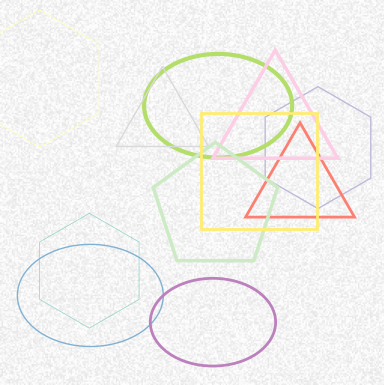[{"shape": "hexagon", "thickness": 0.5, "radius": 0.75, "center": [0.232, 0.297]}, {"shape": "hexagon", "thickness": 0.5, "radius": 0.89, "center": [0.103, 0.796]}, {"shape": "hexagon", "thickness": 1, "radius": 0.79, "center": [0.826, 0.617]}, {"shape": "triangle", "thickness": 2, "radius": 0.82, "center": [0.779, 0.518]}, {"shape": "oval", "thickness": 1, "radius": 0.95, "center": [0.235, 0.233]}, {"shape": "oval", "thickness": 3, "radius": 0.96, "center": [0.567, 0.725]}, {"shape": "triangle", "thickness": 2.5, "radius": 0.94, "center": [0.715, 0.683]}, {"shape": "triangle", "thickness": 1, "radius": 0.69, "center": [0.422, 0.689]}, {"shape": "oval", "thickness": 2, "radius": 0.81, "center": [0.553, 0.163]}, {"shape": "pentagon", "thickness": 2.5, "radius": 0.85, "center": [0.559, 0.46]}, {"shape": "square", "thickness": 2, "radius": 0.75, "center": [0.673, 0.555]}]